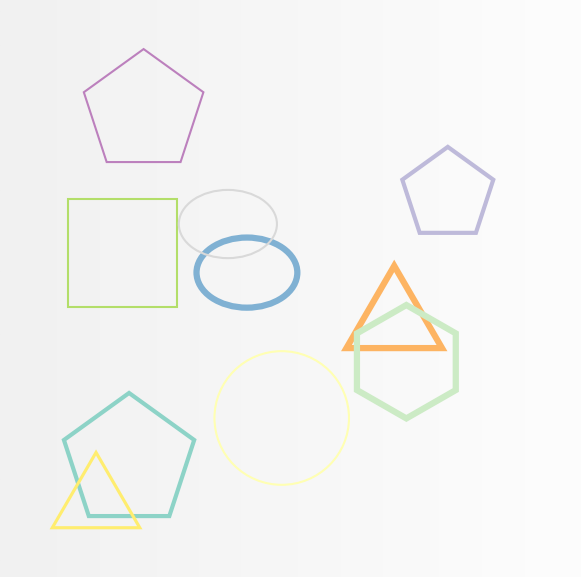[{"shape": "pentagon", "thickness": 2, "radius": 0.59, "center": [0.222, 0.201]}, {"shape": "circle", "thickness": 1, "radius": 0.58, "center": [0.485, 0.275]}, {"shape": "pentagon", "thickness": 2, "radius": 0.41, "center": [0.77, 0.663]}, {"shape": "oval", "thickness": 3, "radius": 0.43, "center": [0.425, 0.527]}, {"shape": "triangle", "thickness": 3, "radius": 0.47, "center": [0.678, 0.444]}, {"shape": "square", "thickness": 1, "radius": 0.47, "center": [0.211, 0.562]}, {"shape": "oval", "thickness": 1, "radius": 0.42, "center": [0.392, 0.611]}, {"shape": "pentagon", "thickness": 1, "radius": 0.54, "center": [0.247, 0.806]}, {"shape": "hexagon", "thickness": 3, "radius": 0.49, "center": [0.699, 0.373]}, {"shape": "triangle", "thickness": 1.5, "radius": 0.43, "center": [0.165, 0.129]}]